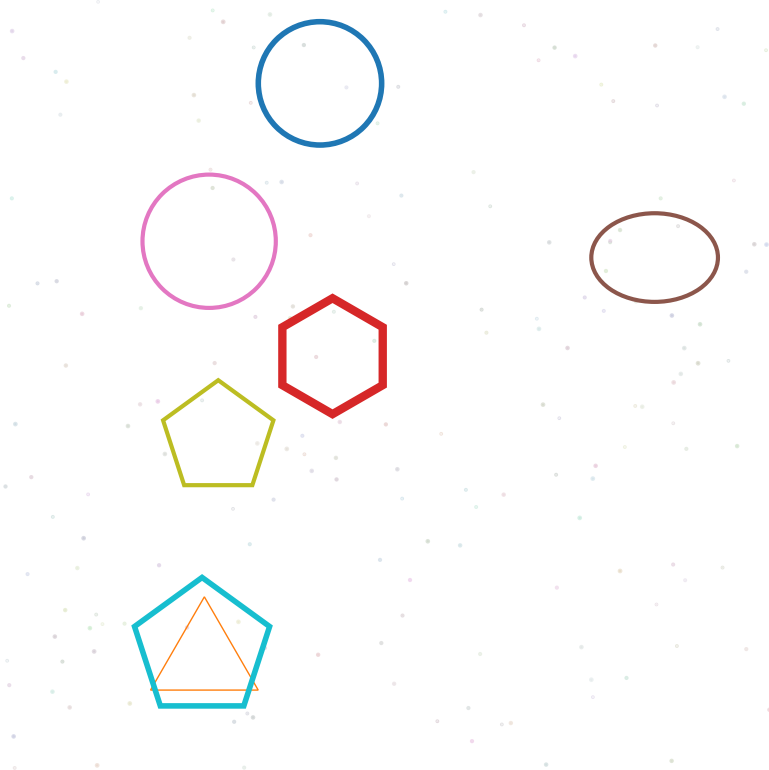[{"shape": "circle", "thickness": 2, "radius": 0.4, "center": [0.416, 0.892]}, {"shape": "triangle", "thickness": 0.5, "radius": 0.4, "center": [0.265, 0.144]}, {"shape": "hexagon", "thickness": 3, "radius": 0.38, "center": [0.432, 0.537]}, {"shape": "oval", "thickness": 1.5, "radius": 0.41, "center": [0.85, 0.666]}, {"shape": "circle", "thickness": 1.5, "radius": 0.43, "center": [0.272, 0.687]}, {"shape": "pentagon", "thickness": 1.5, "radius": 0.38, "center": [0.283, 0.431]}, {"shape": "pentagon", "thickness": 2, "radius": 0.46, "center": [0.262, 0.158]}]